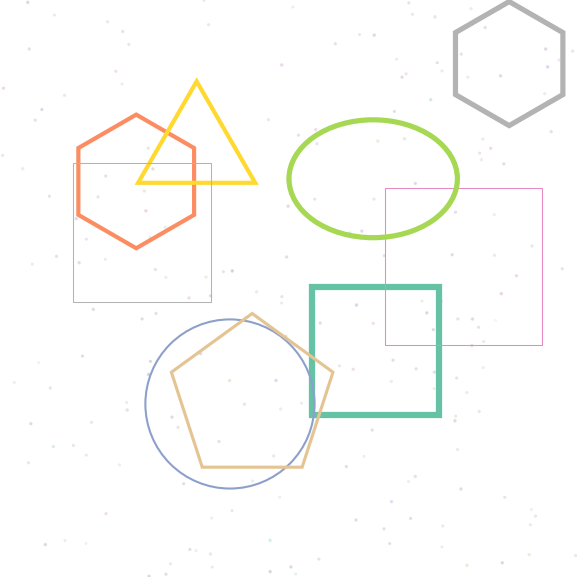[{"shape": "square", "thickness": 3, "radius": 0.55, "center": [0.65, 0.392]}, {"shape": "hexagon", "thickness": 2, "radius": 0.58, "center": [0.236, 0.685]}, {"shape": "circle", "thickness": 1, "radius": 0.73, "center": [0.398, 0.3]}, {"shape": "square", "thickness": 0.5, "radius": 0.68, "center": [0.802, 0.537]}, {"shape": "oval", "thickness": 2.5, "radius": 0.73, "center": [0.646, 0.69]}, {"shape": "triangle", "thickness": 2, "radius": 0.59, "center": [0.341, 0.741]}, {"shape": "pentagon", "thickness": 1.5, "radius": 0.74, "center": [0.437, 0.309]}, {"shape": "square", "thickness": 0.5, "radius": 0.6, "center": [0.246, 0.597]}, {"shape": "hexagon", "thickness": 2.5, "radius": 0.54, "center": [0.882, 0.889]}]